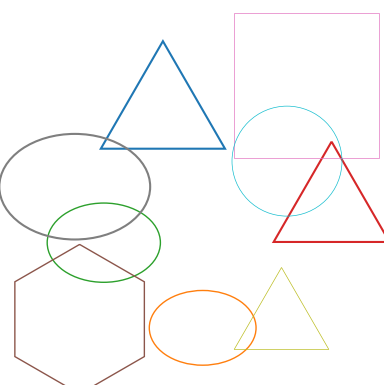[{"shape": "triangle", "thickness": 1.5, "radius": 0.93, "center": [0.423, 0.707]}, {"shape": "oval", "thickness": 1, "radius": 0.69, "center": [0.526, 0.148]}, {"shape": "oval", "thickness": 1, "radius": 0.74, "center": [0.27, 0.37]}, {"shape": "triangle", "thickness": 1.5, "radius": 0.87, "center": [0.861, 0.458]}, {"shape": "hexagon", "thickness": 1, "radius": 0.97, "center": [0.207, 0.171]}, {"shape": "square", "thickness": 0.5, "radius": 0.94, "center": [0.797, 0.777]}, {"shape": "oval", "thickness": 1.5, "radius": 0.98, "center": [0.194, 0.515]}, {"shape": "triangle", "thickness": 0.5, "radius": 0.71, "center": [0.731, 0.163]}, {"shape": "circle", "thickness": 0.5, "radius": 0.71, "center": [0.745, 0.581]}]